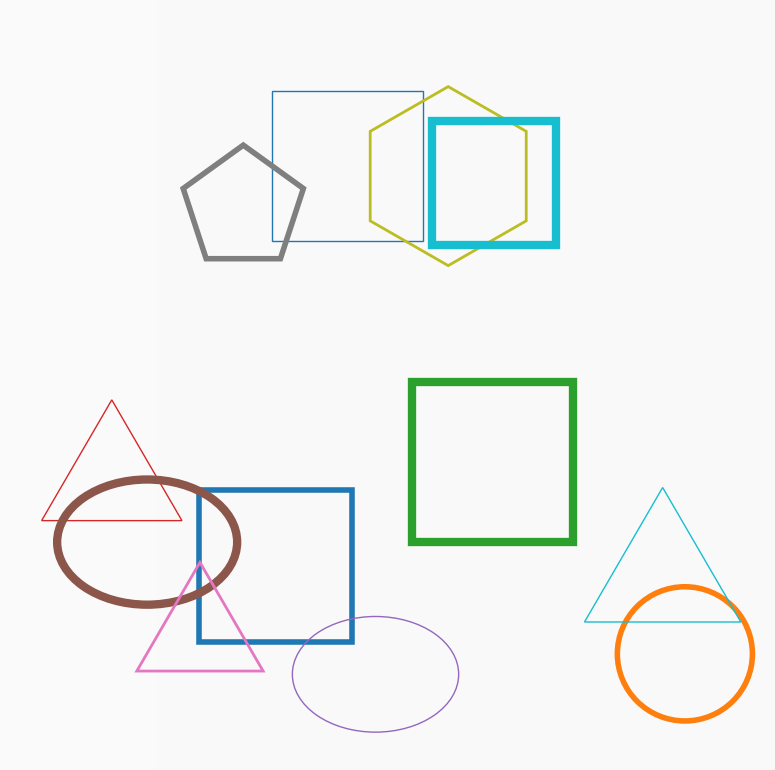[{"shape": "square", "thickness": 2, "radius": 0.49, "center": [0.356, 0.265]}, {"shape": "square", "thickness": 0.5, "radius": 0.49, "center": [0.449, 0.784]}, {"shape": "circle", "thickness": 2, "radius": 0.44, "center": [0.884, 0.151]}, {"shape": "square", "thickness": 3, "radius": 0.52, "center": [0.635, 0.4]}, {"shape": "triangle", "thickness": 0.5, "radius": 0.52, "center": [0.144, 0.376]}, {"shape": "oval", "thickness": 0.5, "radius": 0.54, "center": [0.485, 0.124]}, {"shape": "oval", "thickness": 3, "radius": 0.58, "center": [0.19, 0.296]}, {"shape": "triangle", "thickness": 1, "radius": 0.47, "center": [0.258, 0.176]}, {"shape": "pentagon", "thickness": 2, "radius": 0.41, "center": [0.314, 0.73]}, {"shape": "hexagon", "thickness": 1, "radius": 0.58, "center": [0.578, 0.771]}, {"shape": "triangle", "thickness": 0.5, "radius": 0.58, "center": [0.855, 0.25]}, {"shape": "square", "thickness": 3, "radius": 0.4, "center": [0.638, 0.762]}]